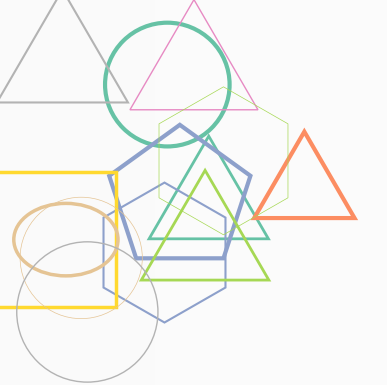[{"shape": "triangle", "thickness": 2, "radius": 0.89, "center": [0.539, 0.469]}, {"shape": "circle", "thickness": 3, "radius": 0.8, "center": [0.432, 0.78]}, {"shape": "triangle", "thickness": 3, "radius": 0.75, "center": [0.785, 0.508]}, {"shape": "pentagon", "thickness": 3, "radius": 0.96, "center": [0.464, 0.484]}, {"shape": "hexagon", "thickness": 1.5, "radius": 0.91, "center": [0.425, 0.344]}, {"shape": "triangle", "thickness": 1, "radius": 0.95, "center": [0.501, 0.81]}, {"shape": "hexagon", "thickness": 0.5, "radius": 0.96, "center": [0.577, 0.582]}, {"shape": "triangle", "thickness": 2, "radius": 0.95, "center": [0.529, 0.368]}, {"shape": "square", "thickness": 2.5, "radius": 0.88, "center": [0.123, 0.378]}, {"shape": "circle", "thickness": 0.5, "radius": 0.79, "center": [0.21, 0.33]}, {"shape": "oval", "thickness": 2.5, "radius": 0.67, "center": [0.17, 0.378]}, {"shape": "circle", "thickness": 1, "radius": 0.91, "center": [0.225, 0.19]}, {"shape": "triangle", "thickness": 1.5, "radius": 0.98, "center": [0.161, 0.831]}]